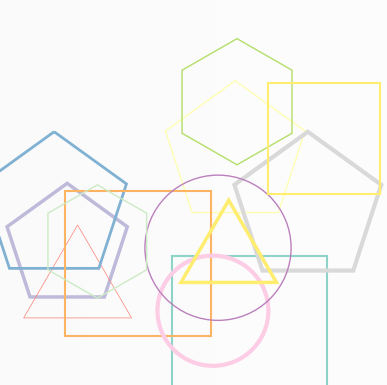[{"shape": "square", "thickness": 1.5, "radius": 1.0, "center": [0.644, 0.135]}, {"shape": "pentagon", "thickness": 1, "radius": 0.95, "center": [0.607, 0.601]}, {"shape": "pentagon", "thickness": 2.5, "radius": 0.82, "center": [0.173, 0.361]}, {"shape": "triangle", "thickness": 0.5, "radius": 0.8, "center": [0.2, 0.255]}, {"shape": "pentagon", "thickness": 2, "radius": 0.98, "center": [0.14, 0.462]}, {"shape": "square", "thickness": 1.5, "radius": 0.94, "center": [0.357, 0.316]}, {"shape": "hexagon", "thickness": 1, "radius": 0.82, "center": [0.612, 0.736]}, {"shape": "circle", "thickness": 3, "radius": 0.72, "center": [0.549, 0.193]}, {"shape": "pentagon", "thickness": 3, "radius": 1.0, "center": [0.794, 0.458]}, {"shape": "circle", "thickness": 1, "radius": 0.94, "center": [0.563, 0.356]}, {"shape": "hexagon", "thickness": 1, "radius": 0.74, "center": [0.251, 0.373]}, {"shape": "square", "thickness": 1.5, "radius": 0.72, "center": [0.835, 0.64]}, {"shape": "triangle", "thickness": 2.5, "radius": 0.71, "center": [0.59, 0.338]}]